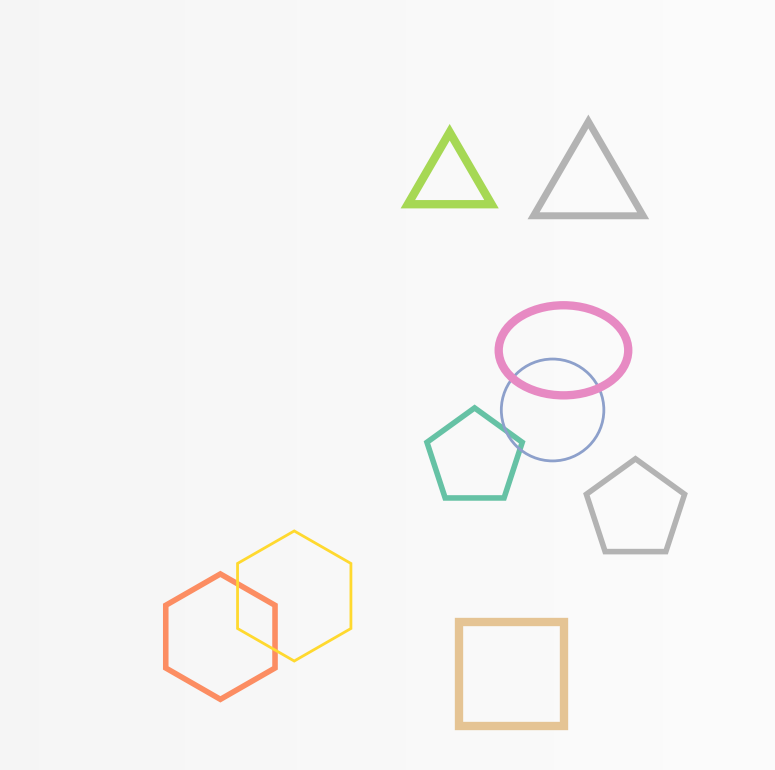[{"shape": "pentagon", "thickness": 2, "radius": 0.32, "center": [0.612, 0.406]}, {"shape": "hexagon", "thickness": 2, "radius": 0.41, "center": [0.284, 0.173]}, {"shape": "circle", "thickness": 1, "radius": 0.33, "center": [0.713, 0.468]}, {"shape": "oval", "thickness": 3, "radius": 0.42, "center": [0.727, 0.545]}, {"shape": "triangle", "thickness": 3, "radius": 0.31, "center": [0.58, 0.766]}, {"shape": "hexagon", "thickness": 1, "radius": 0.42, "center": [0.38, 0.226]}, {"shape": "square", "thickness": 3, "radius": 0.34, "center": [0.66, 0.125]}, {"shape": "pentagon", "thickness": 2, "radius": 0.33, "center": [0.82, 0.338]}, {"shape": "triangle", "thickness": 2.5, "radius": 0.41, "center": [0.759, 0.761]}]